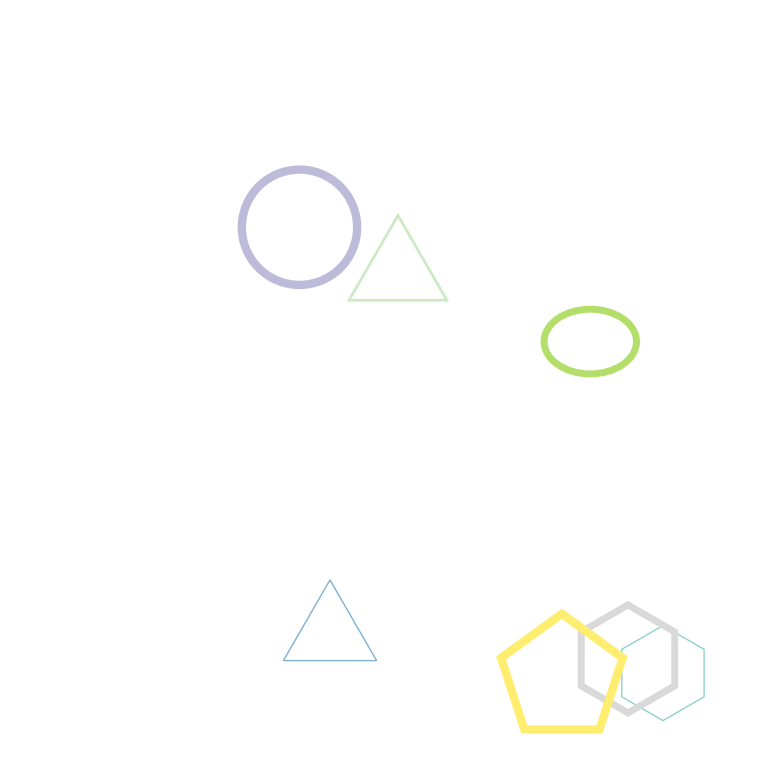[{"shape": "hexagon", "thickness": 0.5, "radius": 0.31, "center": [0.861, 0.126]}, {"shape": "circle", "thickness": 3, "radius": 0.37, "center": [0.389, 0.705]}, {"shape": "triangle", "thickness": 0.5, "radius": 0.35, "center": [0.429, 0.177]}, {"shape": "oval", "thickness": 2.5, "radius": 0.3, "center": [0.767, 0.556]}, {"shape": "hexagon", "thickness": 2.5, "radius": 0.35, "center": [0.816, 0.144]}, {"shape": "triangle", "thickness": 1, "radius": 0.37, "center": [0.517, 0.647]}, {"shape": "pentagon", "thickness": 3, "radius": 0.42, "center": [0.73, 0.12]}]